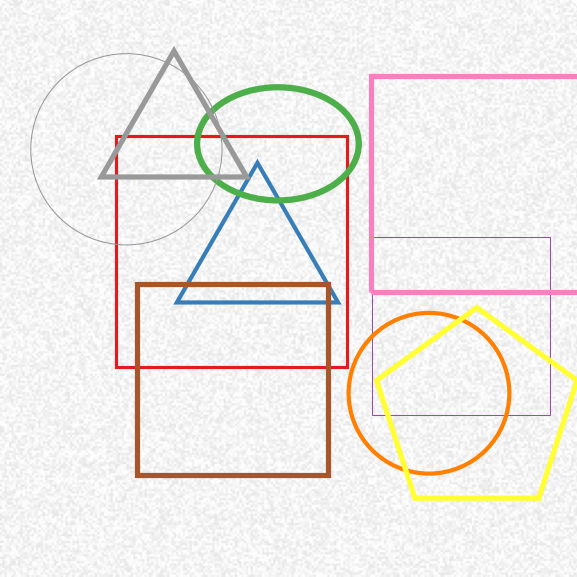[{"shape": "square", "thickness": 1.5, "radius": 1.0, "center": [0.401, 0.563]}, {"shape": "triangle", "thickness": 2, "radius": 0.81, "center": [0.446, 0.556]}, {"shape": "oval", "thickness": 3, "radius": 0.7, "center": [0.481, 0.75]}, {"shape": "square", "thickness": 0.5, "radius": 0.77, "center": [0.798, 0.435]}, {"shape": "circle", "thickness": 2, "radius": 0.7, "center": [0.743, 0.318]}, {"shape": "pentagon", "thickness": 2.5, "radius": 0.91, "center": [0.826, 0.284]}, {"shape": "square", "thickness": 2.5, "radius": 0.82, "center": [0.403, 0.342]}, {"shape": "square", "thickness": 2.5, "radius": 0.93, "center": [0.829, 0.681]}, {"shape": "circle", "thickness": 0.5, "radius": 0.83, "center": [0.219, 0.741]}, {"shape": "triangle", "thickness": 2.5, "radius": 0.73, "center": [0.301, 0.765]}]